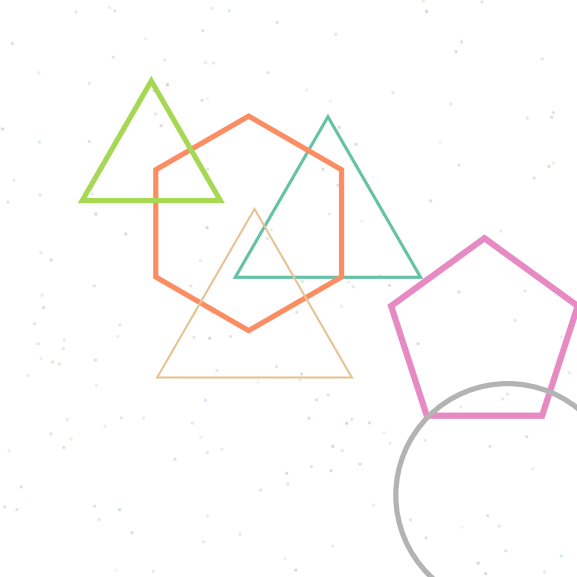[{"shape": "triangle", "thickness": 1.5, "radius": 0.93, "center": [0.568, 0.612]}, {"shape": "hexagon", "thickness": 2.5, "radius": 0.93, "center": [0.431, 0.612]}, {"shape": "pentagon", "thickness": 3, "radius": 0.85, "center": [0.839, 0.417]}, {"shape": "triangle", "thickness": 2.5, "radius": 0.69, "center": [0.262, 0.721]}, {"shape": "triangle", "thickness": 1, "radius": 0.97, "center": [0.441, 0.443]}, {"shape": "circle", "thickness": 2.5, "radius": 0.97, "center": [0.879, 0.141]}]